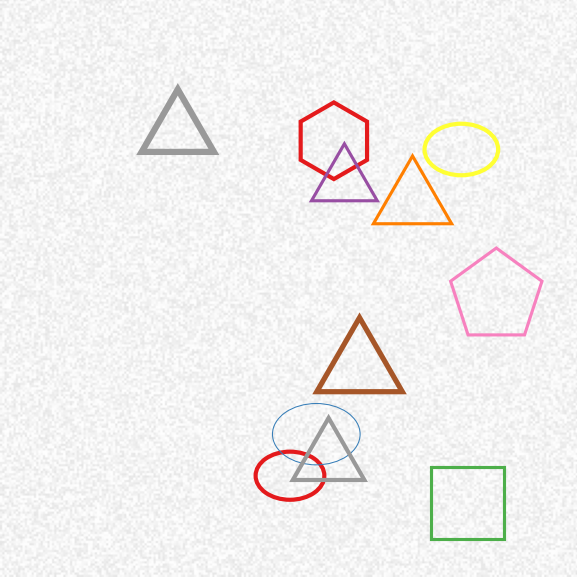[{"shape": "hexagon", "thickness": 2, "radius": 0.33, "center": [0.578, 0.755]}, {"shape": "oval", "thickness": 2, "radius": 0.3, "center": [0.502, 0.175]}, {"shape": "oval", "thickness": 0.5, "radius": 0.38, "center": [0.548, 0.247]}, {"shape": "square", "thickness": 1.5, "radius": 0.31, "center": [0.809, 0.128]}, {"shape": "triangle", "thickness": 1.5, "radius": 0.33, "center": [0.596, 0.684]}, {"shape": "triangle", "thickness": 1.5, "radius": 0.39, "center": [0.714, 0.651]}, {"shape": "oval", "thickness": 2, "radius": 0.32, "center": [0.799, 0.74]}, {"shape": "triangle", "thickness": 2.5, "radius": 0.43, "center": [0.623, 0.364]}, {"shape": "pentagon", "thickness": 1.5, "radius": 0.42, "center": [0.859, 0.486]}, {"shape": "triangle", "thickness": 2, "radius": 0.36, "center": [0.569, 0.204]}, {"shape": "triangle", "thickness": 3, "radius": 0.36, "center": [0.308, 0.772]}]